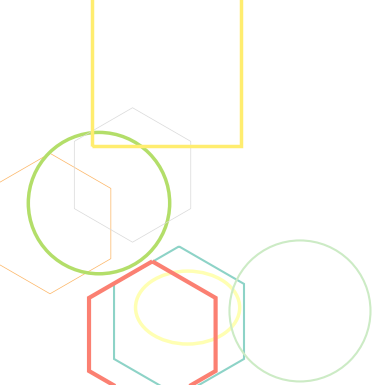[{"shape": "hexagon", "thickness": 1.5, "radius": 0.97, "center": [0.465, 0.165]}, {"shape": "oval", "thickness": 2.5, "radius": 0.68, "center": [0.487, 0.201]}, {"shape": "hexagon", "thickness": 3, "radius": 0.95, "center": [0.396, 0.131]}, {"shape": "hexagon", "thickness": 0.5, "radius": 0.91, "center": [0.13, 0.419]}, {"shape": "circle", "thickness": 2.5, "radius": 0.92, "center": [0.257, 0.472]}, {"shape": "hexagon", "thickness": 0.5, "radius": 0.87, "center": [0.344, 0.546]}, {"shape": "circle", "thickness": 1.5, "radius": 0.92, "center": [0.779, 0.192]}, {"shape": "square", "thickness": 2.5, "radius": 0.96, "center": [0.433, 0.814]}]